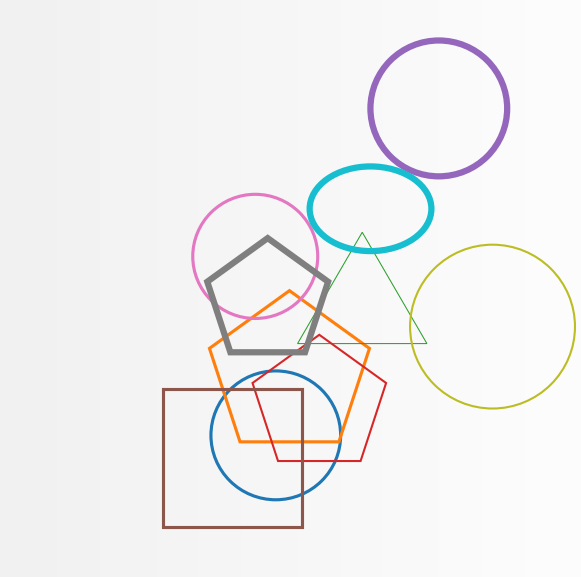[{"shape": "circle", "thickness": 1.5, "radius": 0.56, "center": [0.474, 0.245]}, {"shape": "pentagon", "thickness": 1.5, "radius": 0.72, "center": [0.498, 0.351]}, {"shape": "triangle", "thickness": 0.5, "radius": 0.64, "center": [0.623, 0.468]}, {"shape": "pentagon", "thickness": 1, "radius": 0.6, "center": [0.549, 0.299]}, {"shape": "circle", "thickness": 3, "radius": 0.59, "center": [0.755, 0.811]}, {"shape": "square", "thickness": 1.5, "radius": 0.6, "center": [0.4, 0.206]}, {"shape": "circle", "thickness": 1.5, "radius": 0.54, "center": [0.439, 0.555]}, {"shape": "pentagon", "thickness": 3, "radius": 0.55, "center": [0.461, 0.478]}, {"shape": "circle", "thickness": 1, "radius": 0.71, "center": [0.847, 0.434]}, {"shape": "oval", "thickness": 3, "radius": 0.52, "center": [0.637, 0.638]}]